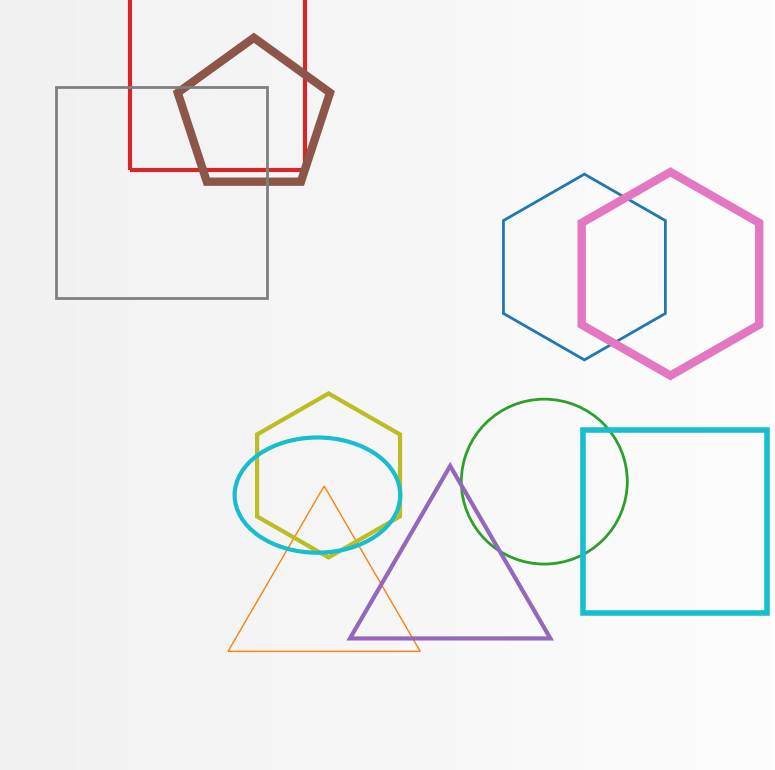[{"shape": "hexagon", "thickness": 1, "radius": 0.6, "center": [0.754, 0.653]}, {"shape": "triangle", "thickness": 0.5, "radius": 0.72, "center": [0.418, 0.226]}, {"shape": "circle", "thickness": 1, "radius": 0.54, "center": [0.702, 0.375]}, {"shape": "square", "thickness": 1.5, "radius": 0.56, "center": [0.28, 0.892]}, {"shape": "triangle", "thickness": 1.5, "radius": 0.75, "center": [0.581, 0.246]}, {"shape": "pentagon", "thickness": 3, "radius": 0.52, "center": [0.328, 0.848]}, {"shape": "hexagon", "thickness": 3, "radius": 0.66, "center": [0.865, 0.644]}, {"shape": "square", "thickness": 1, "radius": 0.68, "center": [0.208, 0.75]}, {"shape": "hexagon", "thickness": 1.5, "radius": 0.53, "center": [0.424, 0.383]}, {"shape": "square", "thickness": 2, "radius": 0.59, "center": [0.871, 0.323]}, {"shape": "oval", "thickness": 1.5, "radius": 0.53, "center": [0.41, 0.357]}]